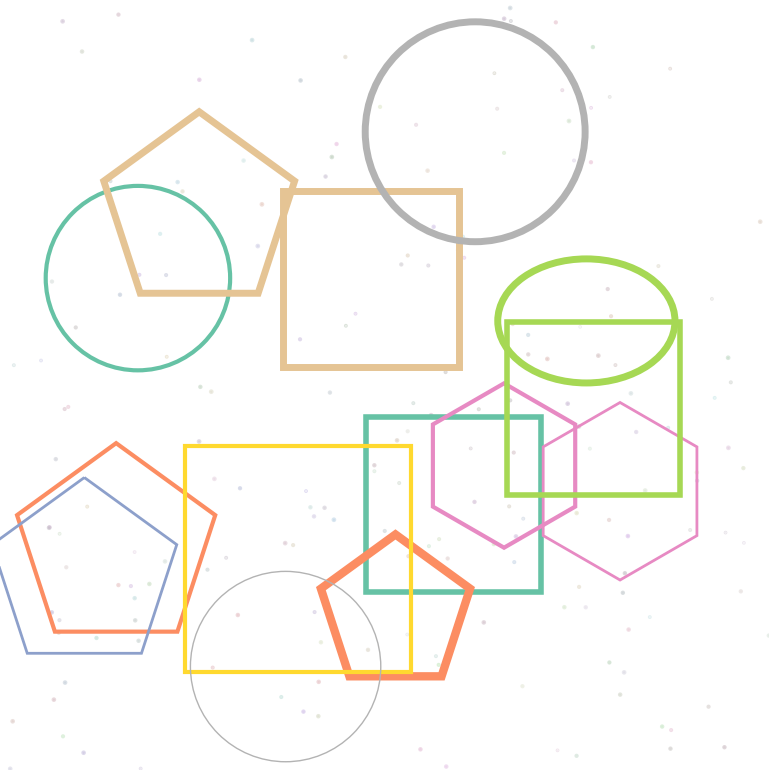[{"shape": "square", "thickness": 2, "radius": 0.57, "center": [0.589, 0.345]}, {"shape": "circle", "thickness": 1.5, "radius": 0.6, "center": [0.179, 0.639]}, {"shape": "pentagon", "thickness": 3, "radius": 0.51, "center": [0.514, 0.204]}, {"shape": "pentagon", "thickness": 1.5, "radius": 0.68, "center": [0.151, 0.289]}, {"shape": "pentagon", "thickness": 1, "radius": 0.63, "center": [0.11, 0.254]}, {"shape": "hexagon", "thickness": 1.5, "radius": 0.53, "center": [0.655, 0.395]}, {"shape": "hexagon", "thickness": 1, "radius": 0.58, "center": [0.805, 0.362]}, {"shape": "oval", "thickness": 2.5, "radius": 0.58, "center": [0.762, 0.583]}, {"shape": "square", "thickness": 2, "radius": 0.56, "center": [0.771, 0.47]}, {"shape": "square", "thickness": 1.5, "radius": 0.73, "center": [0.388, 0.274]}, {"shape": "square", "thickness": 2.5, "radius": 0.57, "center": [0.481, 0.638]}, {"shape": "pentagon", "thickness": 2.5, "radius": 0.65, "center": [0.259, 0.725]}, {"shape": "circle", "thickness": 0.5, "radius": 0.62, "center": [0.371, 0.134]}, {"shape": "circle", "thickness": 2.5, "radius": 0.71, "center": [0.617, 0.829]}]